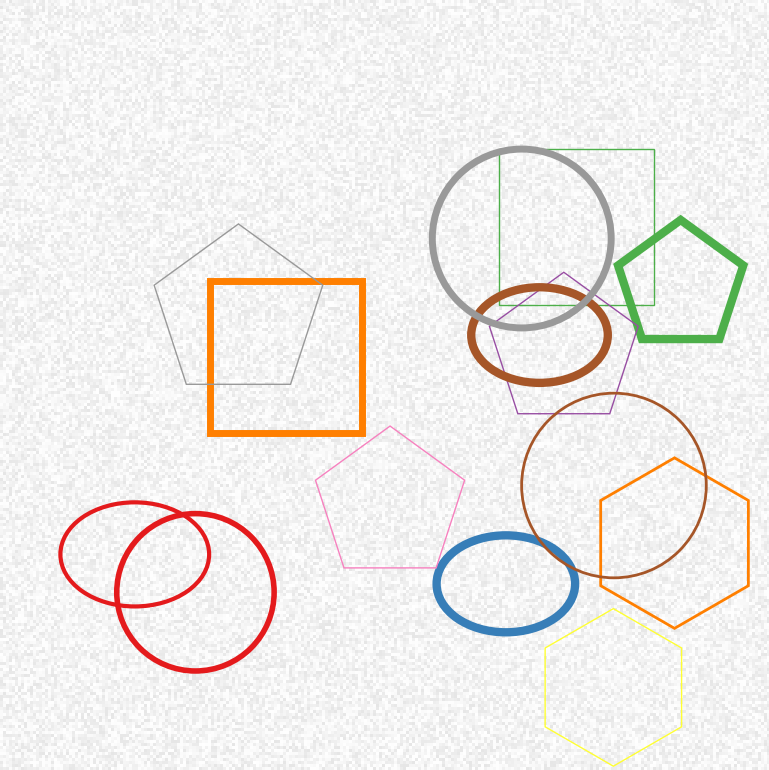[{"shape": "oval", "thickness": 1.5, "radius": 0.48, "center": [0.175, 0.28]}, {"shape": "circle", "thickness": 2, "radius": 0.51, "center": [0.254, 0.231]}, {"shape": "oval", "thickness": 3, "radius": 0.45, "center": [0.657, 0.242]}, {"shape": "square", "thickness": 0.5, "radius": 0.51, "center": [0.749, 0.706]}, {"shape": "pentagon", "thickness": 3, "radius": 0.43, "center": [0.884, 0.629]}, {"shape": "pentagon", "thickness": 0.5, "radius": 0.51, "center": [0.732, 0.545]}, {"shape": "hexagon", "thickness": 1, "radius": 0.55, "center": [0.876, 0.295]}, {"shape": "square", "thickness": 2.5, "radius": 0.49, "center": [0.372, 0.536]}, {"shape": "hexagon", "thickness": 0.5, "radius": 0.51, "center": [0.797, 0.107]}, {"shape": "oval", "thickness": 3, "radius": 0.44, "center": [0.701, 0.565]}, {"shape": "circle", "thickness": 1, "radius": 0.6, "center": [0.797, 0.369]}, {"shape": "pentagon", "thickness": 0.5, "radius": 0.51, "center": [0.507, 0.345]}, {"shape": "pentagon", "thickness": 0.5, "radius": 0.58, "center": [0.31, 0.594]}, {"shape": "circle", "thickness": 2.5, "radius": 0.58, "center": [0.678, 0.69]}]